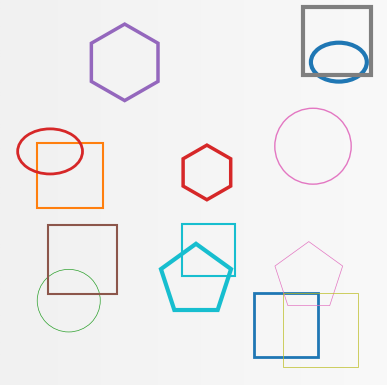[{"shape": "square", "thickness": 2, "radius": 0.41, "center": [0.738, 0.155]}, {"shape": "oval", "thickness": 3, "radius": 0.36, "center": [0.874, 0.839]}, {"shape": "square", "thickness": 1.5, "radius": 0.43, "center": [0.18, 0.544]}, {"shape": "circle", "thickness": 0.5, "radius": 0.41, "center": [0.177, 0.219]}, {"shape": "oval", "thickness": 2, "radius": 0.42, "center": [0.129, 0.607]}, {"shape": "hexagon", "thickness": 2.5, "radius": 0.35, "center": [0.534, 0.552]}, {"shape": "hexagon", "thickness": 2.5, "radius": 0.5, "center": [0.322, 0.838]}, {"shape": "square", "thickness": 1.5, "radius": 0.45, "center": [0.214, 0.326]}, {"shape": "pentagon", "thickness": 0.5, "radius": 0.46, "center": [0.797, 0.281]}, {"shape": "circle", "thickness": 1, "radius": 0.49, "center": [0.808, 0.62]}, {"shape": "square", "thickness": 3, "radius": 0.44, "center": [0.869, 0.894]}, {"shape": "square", "thickness": 0.5, "radius": 0.48, "center": [0.828, 0.143]}, {"shape": "pentagon", "thickness": 3, "radius": 0.48, "center": [0.506, 0.272]}, {"shape": "square", "thickness": 1.5, "radius": 0.34, "center": [0.537, 0.351]}]